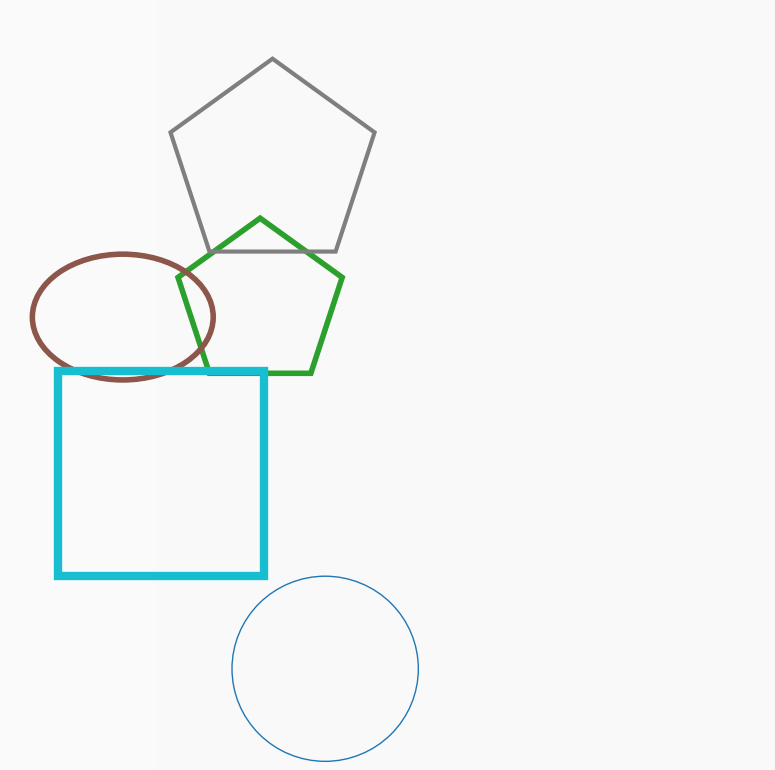[{"shape": "circle", "thickness": 0.5, "radius": 0.6, "center": [0.42, 0.131]}, {"shape": "pentagon", "thickness": 2, "radius": 0.56, "center": [0.336, 0.605]}, {"shape": "oval", "thickness": 2, "radius": 0.58, "center": [0.158, 0.588]}, {"shape": "pentagon", "thickness": 1.5, "radius": 0.69, "center": [0.352, 0.785]}, {"shape": "square", "thickness": 3, "radius": 0.66, "center": [0.207, 0.385]}]